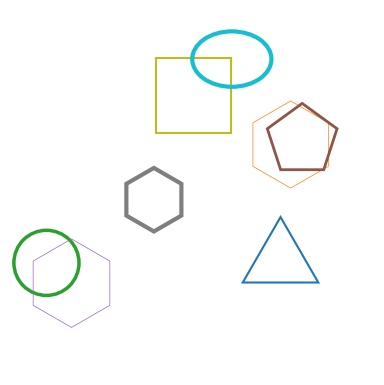[{"shape": "triangle", "thickness": 1.5, "radius": 0.57, "center": [0.729, 0.323]}, {"shape": "hexagon", "thickness": 0.5, "radius": 0.57, "center": [0.755, 0.625]}, {"shape": "circle", "thickness": 2.5, "radius": 0.42, "center": [0.121, 0.317]}, {"shape": "hexagon", "thickness": 0.5, "radius": 0.57, "center": [0.186, 0.264]}, {"shape": "pentagon", "thickness": 2, "radius": 0.48, "center": [0.785, 0.636]}, {"shape": "hexagon", "thickness": 3, "radius": 0.41, "center": [0.4, 0.481]}, {"shape": "square", "thickness": 1.5, "radius": 0.49, "center": [0.504, 0.753]}, {"shape": "oval", "thickness": 3, "radius": 0.51, "center": [0.602, 0.847]}]